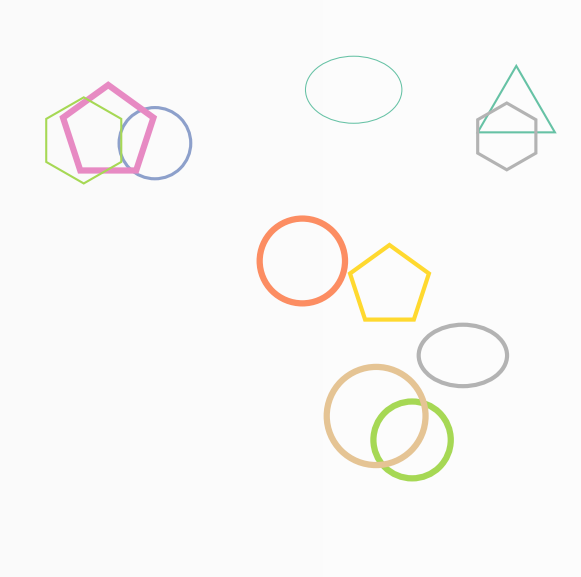[{"shape": "triangle", "thickness": 1, "radius": 0.38, "center": [0.888, 0.808]}, {"shape": "oval", "thickness": 0.5, "radius": 0.41, "center": [0.608, 0.844]}, {"shape": "circle", "thickness": 3, "radius": 0.37, "center": [0.52, 0.547]}, {"shape": "circle", "thickness": 1.5, "radius": 0.31, "center": [0.267, 0.751]}, {"shape": "pentagon", "thickness": 3, "radius": 0.41, "center": [0.186, 0.77]}, {"shape": "hexagon", "thickness": 1, "radius": 0.37, "center": [0.144, 0.756]}, {"shape": "circle", "thickness": 3, "radius": 0.33, "center": [0.709, 0.237]}, {"shape": "pentagon", "thickness": 2, "radius": 0.36, "center": [0.67, 0.503]}, {"shape": "circle", "thickness": 3, "radius": 0.42, "center": [0.647, 0.279]}, {"shape": "hexagon", "thickness": 1.5, "radius": 0.29, "center": [0.872, 0.763]}, {"shape": "oval", "thickness": 2, "radius": 0.38, "center": [0.796, 0.384]}]